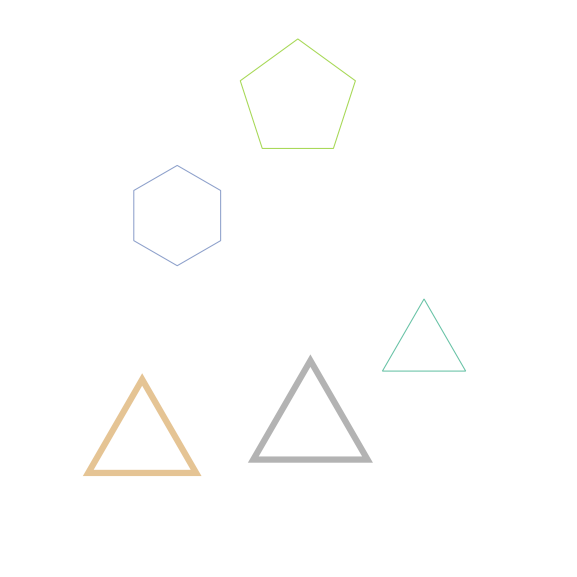[{"shape": "triangle", "thickness": 0.5, "radius": 0.42, "center": [0.734, 0.398]}, {"shape": "hexagon", "thickness": 0.5, "radius": 0.43, "center": [0.307, 0.626]}, {"shape": "pentagon", "thickness": 0.5, "radius": 0.52, "center": [0.516, 0.827]}, {"shape": "triangle", "thickness": 3, "radius": 0.54, "center": [0.246, 0.234]}, {"shape": "triangle", "thickness": 3, "radius": 0.57, "center": [0.537, 0.26]}]